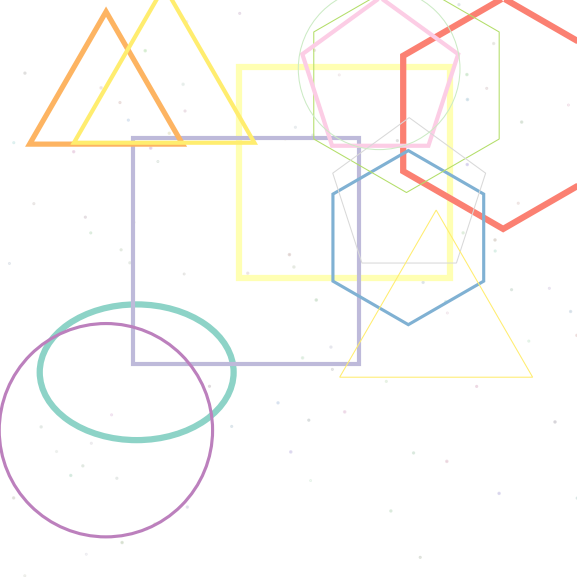[{"shape": "oval", "thickness": 3, "radius": 0.84, "center": [0.237, 0.355]}, {"shape": "square", "thickness": 3, "radius": 0.91, "center": [0.597, 0.701]}, {"shape": "square", "thickness": 2, "radius": 0.98, "center": [0.426, 0.565]}, {"shape": "hexagon", "thickness": 3, "radius": 1.0, "center": [0.871, 0.803]}, {"shape": "hexagon", "thickness": 1.5, "radius": 0.75, "center": [0.707, 0.588]}, {"shape": "triangle", "thickness": 2.5, "radius": 0.76, "center": [0.184, 0.826]}, {"shape": "hexagon", "thickness": 0.5, "radius": 0.93, "center": [0.704, 0.851]}, {"shape": "pentagon", "thickness": 2, "radius": 0.71, "center": [0.658, 0.862]}, {"shape": "pentagon", "thickness": 0.5, "radius": 0.7, "center": [0.709, 0.656]}, {"shape": "circle", "thickness": 1.5, "radius": 0.92, "center": [0.183, 0.254]}, {"shape": "circle", "thickness": 0.5, "radius": 0.7, "center": [0.657, 0.88]}, {"shape": "triangle", "thickness": 2, "radius": 0.9, "center": [0.284, 0.842]}, {"shape": "triangle", "thickness": 0.5, "radius": 0.96, "center": [0.755, 0.442]}]